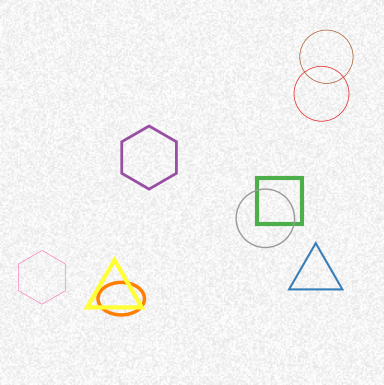[{"shape": "circle", "thickness": 0.5, "radius": 0.36, "center": [0.835, 0.757]}, {"shape": "triangle", "thickness": 1.5, "radius": 0.4, "center": [0.82, 0.288]}, {"shape": "square", "thickness": 3, "radius": 0.3, "center": [0.726, 0.478]}, {"shape": "hexagon", "thickness": 2, "radius": 0.41, "center": [0.387, 0.591]}, {"shape": "oval", "thickness": 2.5, "radius": 0.3, "center": [0.315, 0.224]}, {"shape": "triangle", "thickness": 3, "radius": 0.41, "center": [0.297, 0.243]}, {"shape": "circle", "thickness": 0.5, "radius": 0.35, "center": [0.848, 0.853]}, {"shape": "hexagon", "thickness": 0.5, "radius": 0.35, "center": [0.109, 0.28]}, {"shape": "circle", "thickness": 1, "radius": 0.38, "center": [0.689, 0.433]}]